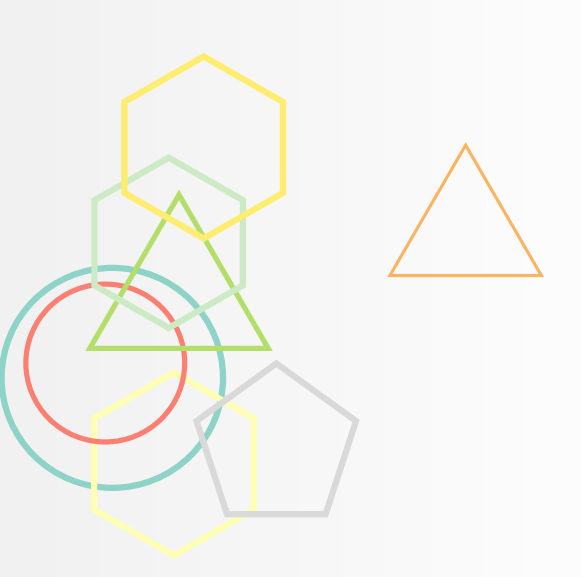[{"shape": "circle", "thickness": 3, "radius": 0.95, "center": [0.193, 0.345]}, {"shape": "hexagon", "thickness": 3, "radius": 0.79, "center": [0.299, 0.196]}, {"shape": "circle", "thickness": 2.5, "radius": 0.68, "center": [0.181, 0.371]}, {"shape": "triangle", "thickness": 1.5, "radius": 0.75, "center": [0.801, 0.597]}, {"shape": "triangle", "thickness": 2.5, "radius": 0.89, "center": [0.308, 0.484]}, {"shape": "pentagon", "thickness": 3, "radius": 0.72, "center": [0.475, 0.225]}, {"shape": "hexagon", "thickness": 3, "radius": 0.74, "center": [0.29, 0.579]}, {"shape": "hexagon", "thickness": 3, "radius": 0.79, "center": [0.35, 0.744]}]